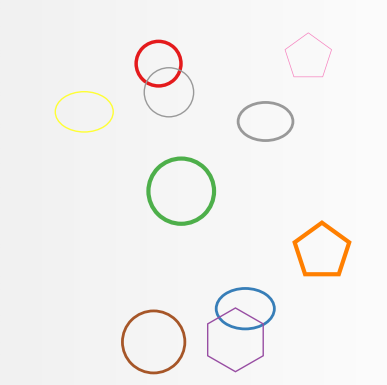[{"shape": "circle", "thickness": 2.5, "radius": 0.29, "center": [0.409, 0.835]}, {"shape": "oval", "thickness": 2, "radius": 0.38, "center": [0.633, 0.198]}, {"shape": "circle", "thickness": 3, "radius": 0.42, "center": [0.468, 0.503]}, {"shape": "hexagon", "thickness": 1, "radius": 0.41, "center": [0.608, 0.117]}, {"shape": "pentagon", "thickness": 3, "radius": 0.37, "center": [0.831, 0.348]}, {"shape": "oval", "thickness": 1, "radius": 0.37, "center": [0.217, 0.71]}, {"shape": "circle", "thickness": 2, "radius": 0.4, "center": [0.397, 0.112]}, {"shape": "pentagon", "thickness": 0.5, "radius": 0.32, "center": [0.796, 0.852]}, {"shape": "circle", "thickness": 1, "radius": 0.32, "center": [0.436, 0.76]}, {"shape": "oval", "thickness": 2, "radius": 0.35, "center": [0.685, 0.684]}]